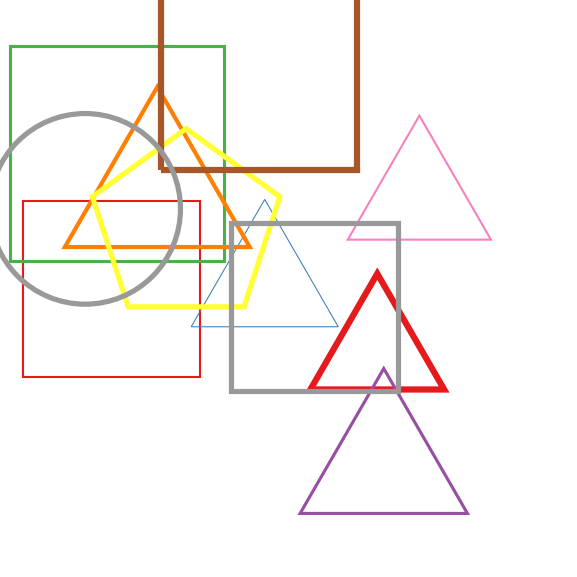[{"shape": "triangle", "thickness": 3, "radius": 0.67, "center": [0.653, 0.392]}, {"shape": "square", "thickness": 1, "radius": 0.76, "center": [0.193, 0.499]}, {"shape": "triangle", "thickness": 0.5, "radius": 0.74, "center": [0.458, 0.507]}, {"shape": "square", "thickness": 1.5, "radius": 0.93, "center": [0.202, 0.733]}, {"shape": "triangle", "thickness": 1.5, "radius": 0.84, "center": [0.665, 0.194]}, {"shape": "triangle", "thickness": 2, "radius": 0.92, "center": [0.272, 0.664]}, {"shape": "pentagon", "thickness": 2.5, "radius": 0.85, "center": [0.322, 0.606]}, {"shape": "square", "thickness": 3, "radius": 0.85, "center": [0.448, 0.875]}, {"shape": "triangle", "thickness": 1, "radius": 0.72, "center": [0.726, 0.656]}, {"shape": "square", "thickness": 2.5, "radius": 0.73, "center": [0.545, 0.468]}, {"shape": "circle", "thickness": 2.5, "radius": 0.83, "center": [0.147, 0.637]}]